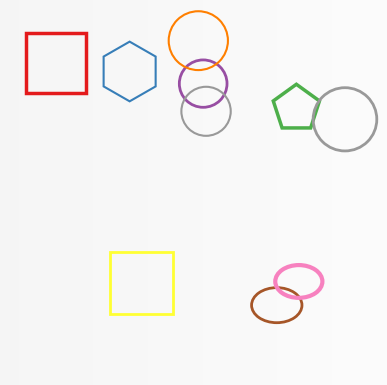[{"shape": "square", "thickness": 2.5, "radius": 0.39, "center": [0.144, 0.837]}, {"shape": "hexagon", "thickness": 1.5, "radius": 0.39, "center": [0.335, 0.814]}, {"shape": "pentagon", "thickness": 2.5, "radius": 0.31, "center": [0.765, 0.718]}, {"shape": "circle", "thickness": 2, "radius": 0.31, "center": [0.524, 0.783]}, {"shape": "circle", "thickness": 1.5, "radius": 0.38, "center": [0.512, 0.894]}, {"shape": "square", "thickness": 2, "radius": 0.41, "center": [0.366, 0.265]}, {"shape": "oval", "thickness": 2, "radius": 0.33, "center": [0.714, 0.207]}, {"shape": "oval", "thickness": 3, "radius": 0.3, "center": [0.771, 0.269]}, {"shape": "circle", "thickness": 1.5, "radius": 0.32, "center": [0.532, 0.711]}, {"shape": "circle", "thickness": 2, "radius": 0.41, "center": [0.89, 0.69]}]